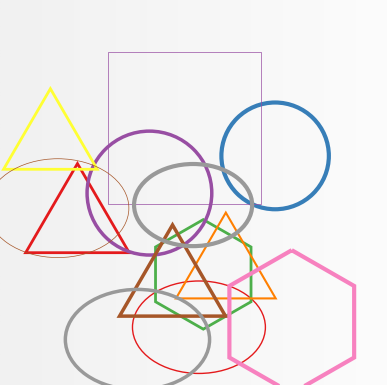[{"shape": "triangle", "thickness": 2, "radius": 0.77, "center": [0.2, 0.421]}, {"shape": "oval", "thickness": 1, "radius": 0.86, "center": [0.513, 0.15]}, {"shape": "circle", "thickness": 3, "radius": 0.69, "center": [0.71, 0.595]}, {"shape": "hexagon", "thickness": 2, "radius": 0.71, "center": [0.525, 0.287]}, {"shape": "circle", "thickness": 2.5, "radius": 0.8, "center": [0.386, 0.498]}, {"shape": "square", "thickness": 0.5, "radius": 0.99, "center": [0.476, 0.667]}, {"shape": "triangle", "thickness": 1.5, "radius": 0.74, "center": [0.583, 0.299]}, {"shape": "triangle", "thickness": 2, "radius": 0.7, "center": [0.13, 0.63]}, {"shape": "triangle", "thickness": 2.5, "radius": 0.79, "center": [0.445, 0.258]}, {"shape": "oval", "thickness": 0.5, "radius": 0.92, "center": [0.149, 0.459]}, {"shape": "hexagon", "thickness": 3, "radius": 0.93, "center": [0.753, 0.164]}, {"shape": "oval", "thickness": 2.5, "radius": 0.93, "center": [0.355, 0.118]}, {"shape": "oval", "thickness": 3, "radius": 0.76, "center": [0.498, 0.467]}]